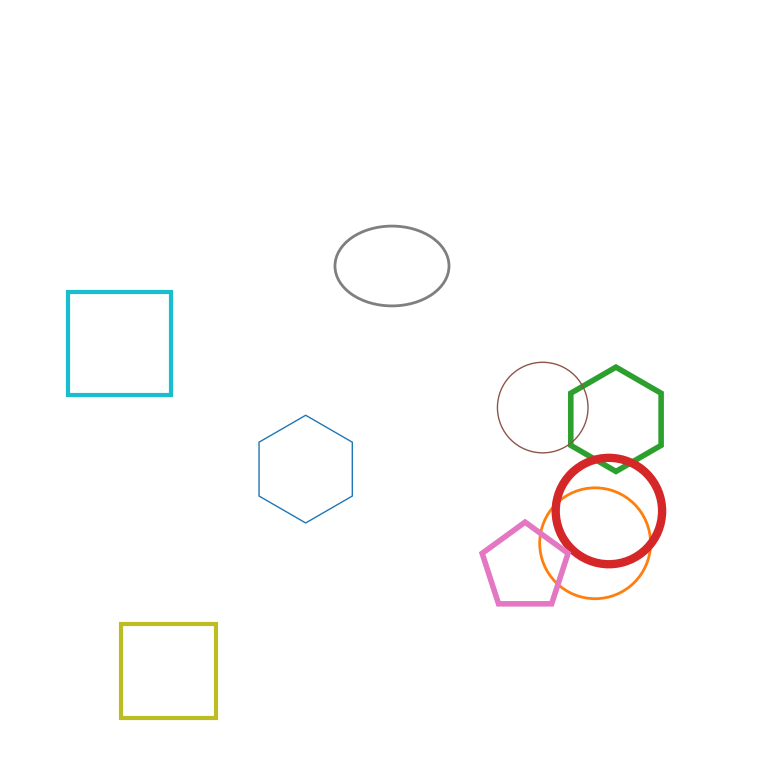[{"shape": "hexagon", "thickness": 0.5, "radius": 0.35, "center": [0.397, 0.391]}, {"shape": "circle", "thickness": 1, "radius": 0.36, "center": [0.773, 0.294]}, {"shape": "hexagon", "thickness": 2, "radius": 0.34, "center": [0.8, 0.455]}, {"shape": "circle", "thickness": 3, "radius": 0.35, "center": [0.791, 0.336]}, {"shape": "circle", "thickness": 0.5, "radius": 0.29, "center": [0.705, 0.471]}, {"shape": "pentagon", "thickness": 2, "radius": 0.29, "center": [0.682, 0.263]}, {"shape": "oval", "thickness": 1, "radius": 0.37, "center": [0.509, 0.655]}, {"shape": "square", "thickness": 1.5, "radius": 0.31, "center": [0.219, 0.129]}, {"shape": "square", "thickness": 1.5, "radius": 0.33, "center": [0.155, 0.553]}]